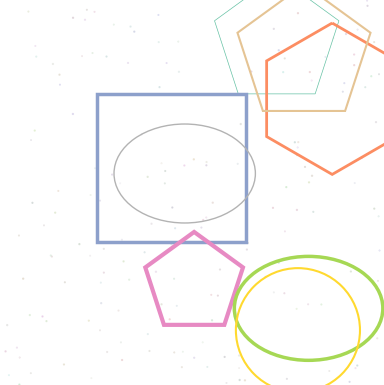[{"shape": "pentagon", "thickness": 0.5, "radius": 0.85, "center": [0.719, 0.894]}, {"shape": "hexagon", "thickness": 2, "radius": 0.98, "center": [0.863, 0.744]}, {"shape": "square", "thickness": 2.5, "radius": 0.96, "center": [0.446, 0.564]}, {"shape": "pentagon", "thickness": 3, "radius": 0.67, "center": [0.504, 0.264]}, {"shape": "oval", "thickness": 2.5, "radius": 0.96, "center": [0.802, 0.199]}, {"shape": "circle", "thickness": 1.5, "radius": 0.81, "center": [0.774, 0.142]}, {"shape": "pentagon", "thickness": 1.5, "radius": 0.91, "center": [0.79, 0.859]}, {"shape": "oval", "thickness": 1, "radius": 0.92, "center": [0.48, 0.549]}]